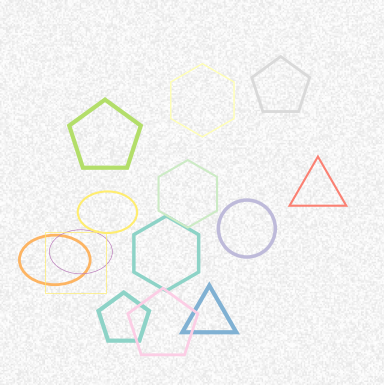[{"shape": "hexagon", "thickness": 2.5, "radius": 0.49, "center": [0.432, 0.342]}, {"shape": "pentagon", "thickness": 3, "radius": 0.35, "center": [0.321, 0.171]}, {"shape": "hexagon", "thickness": 1, "radius": 0.47, "center": [0.526, 0.74]}, {"shape": "circle", "thickness": 2.5, "radius": 0.37, "center": [0.641, 0.406]}, {"shape": "triangle", "thickness": 1.5, "radius": 0.43, "center": [0.826, 0.508]}, {"shape": "triangle", "thickness": 3, "radius": 0.4, "center": [0.544, 0.177]}, {"shape": "oval", "thickness": 2, "radius": 0.46, "center": [0.142, 0.325]}, {"shape": "pentagon", "thickness": 3, "radius": 0.49, "center": [0.273, 0.643]}, {"shape": "pentagon", "thickness": 2, "radius": 0.48, "center": [0.423, 0.156]}, {"shape": "pentagon", "thickness": 2, "radius": 0.39, "center": [0.729, 0.774]}, {"shape": "oval", "thickness": 0.5, "radius": 0.41, "center": [0.21, 0.346]}, {"shape": "hexagon", "thickness": 1.5, "radius": 0.44, "center": [0.488, 0.497]}, {"shape": "square", "thickness": 0.5, "radius": 0.4, "center": [0.196, 0.319]}, {"shape": "oval", "thickness": 1.5, "radius": 0.39, "center": [0.279, 0.449]}]